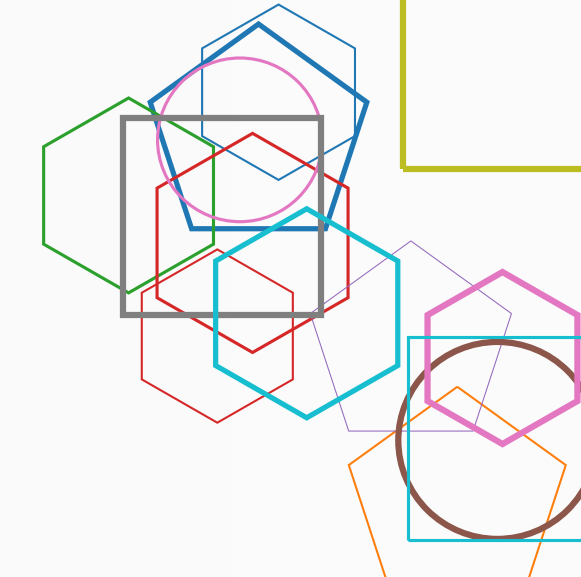[{"shape": "pentagon", "thickness": 2.5, "radius": 0.98, "center": [0.445, 0.762]}, {"shape": "hexagon", "thickness": 1, "radius": 0.76, "center": [0.479, 0.839]}, {"shape": "pentagon", "thickness": 1, "radius": 0.98, "center": [0.787, 0.133]}, {"shape": "hexagon", "thickness": 1.5, "radius": 0.84, "center": [0.221, 0.661]}, {"shape": "hexagon", "thickness": 1.5, "radius": 0.95, "center": [0.435, 0.578]}, {"shape": "hexagon", "thickness": 1, "radius": 0.75, "center": [0.374, 0.417]}, {"shape": "pentagon", "thickness": 0.5, "radius": 0.91, "center": [0.707, 0.4]}, {"shape": "circle", "thickness": 3, "radius": 0.85, "center": [0.856, 0.236]}, {"shape": "circle", "thickness": 1.5, "radius": 0.71, "center": [0.413, 0.757]}, {"shape": "hexagon", "thickness": 3, "radius": 0.74, "center": [0.864, 0.379]}, {"shape": "square", "thickness": 3, "radius": 0.85, "center": [0.382, 0.624]}, {"shape": "square", "thickness": 3, "radius": 0.95, "center": [0.885, 0.897]}, {"shape": "square", "thickness": 1.5, "radius": 0.88, "center": [0.878, 0.24]}, {"shape": "hexagon", "thickness": 2.5, "radius": 0.9, "center": [0.528, 0.457]}]